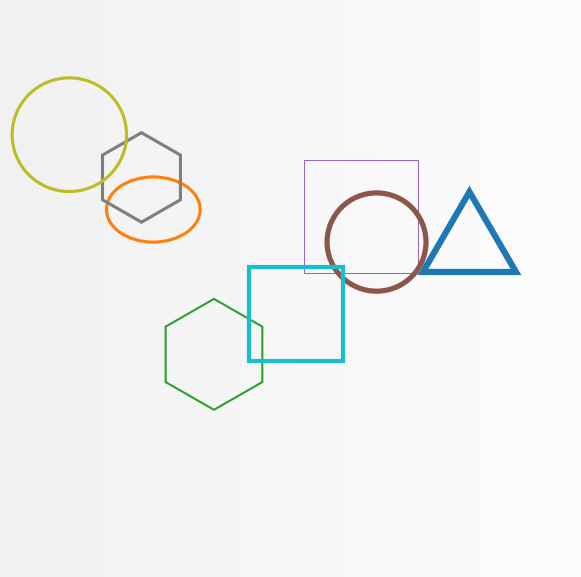[{"shape": "triangle", "thickness": 3, "radius": 0.46, "center": [0.808, 0.574]}, {"shape": "oval", "thickness": 1.5, "radius": 0.4, "center": [0.264, 0.636]}, {"shape": "hexagon", "thickness": 1, "radius": 0.48, "center": [0.368, 0.386]}, {"shape": "square", "thickness": 0.5, "radius": 0.49, "center": [0.622, 0.624]}, {"shape": "circle", "thickness": 2.5, "radius": 0.43, "center": [0.648, 0.58]}, {"shape": "hexagon", "thickness": 1.5, "radius": 0.39, "center": [0.243, 0.692]}, {"shape": "circle", "thickness": 1.5, "radius": 0.49, "center": [0.119, 0.766]}, {"shape": "square", "thickness": 2, "radius": 0.41, "center": [0.509, 0.456]}]